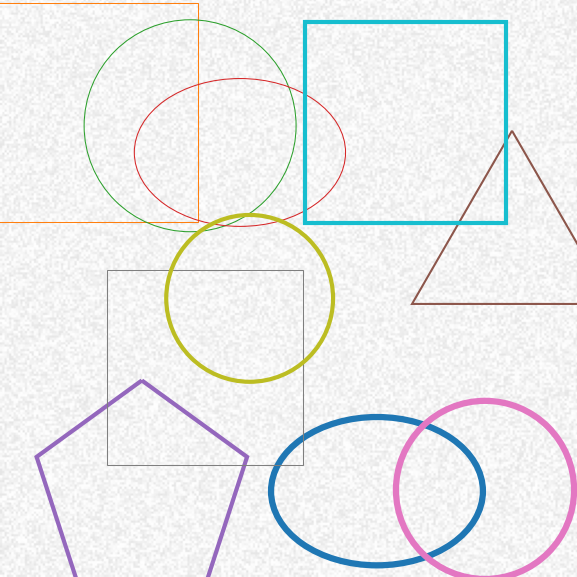[{"shape": "oval", "thickness": 3, "radius": 0.92, "center": [0.653, 0.149]}, {"shape": "square", "thickness": 0.5, "radius": 0.95, "center": [0.154, 0.804]}, {"shape": "circle", "thickness": 0.5, "radius": 0.92, "center": [0.329, 0.781]}, {"shape": "oval", "thickness": 0.5, "radius": 0.91, "center": [0.415, 0.735]}, {"shape": "pentagon", "thickness": 2, "radius": 0.96, "center": [0.246, 0.149]}, {"shape": "triangle", "thickness": 1, "radius": 1.0, "center": [0.887, 0.573]}, {"shape": "circle", "thickness": 3, "radius": 0.77, "center": [0.84, 0.151]}, {"shape": "square", "thickness": 0.5, "radius": 0.85, "center": [0.355, 0.363]}, {"shape": "circle", "thickness": 2, "radius": 0.72, "center": [0.432, 0.482]}, {"shape": "square", "thickness": 2, "radius": 0.87, "center": [0.702, 0.786]}]